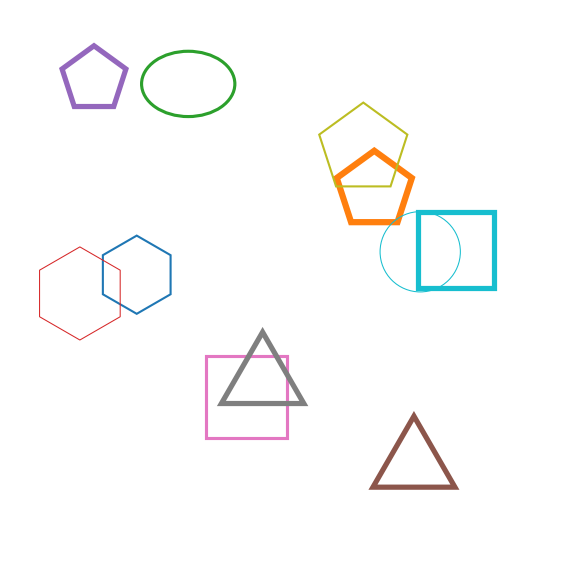[{"shape": "hexagon", "thickness": 1, "radius": 0.34, "center": [0.237, 0.523]}, {"shape": "pentagon", "thickness": 3, "radius": 0.34, "center": [0.648, 0.67]}, {"shape": "oval", "thickness": 1.5, "radius": 0.4, "center": [0.326, 0.854]}, {"shape": "hexagon", "thickness": 0.5, "radius": 0.4, "center": [0.138, 0.491]}, {"shape": "pentagon", "thickness": 2.5, "radius": 0.29, "center": [0.163, 0.862]}, {"shape": "triangle", "thickness": 2.5, "radius": 0.41, "center": [0.717, 0.197]}, {"shape": "square", "thickness": 1.5, "radius": 0.35, "center": [0.427, 0.312]}, {"shape": "triangle", "thickness": 2.5, "radius": 0.41, "center": [0.455, 0.342]}, {"shape": "pentagon", "thickness": 1, "radius": 0.4, "center": [0.629, 0.741]}, {"shape": "square", "thickness": 2.5, "radius": 0.33, "center": [0.789, 0.566]}, {"shape": "circle", "thickness": 0.5, "radius": 0.35, "center": [0.728, 0.563]}]